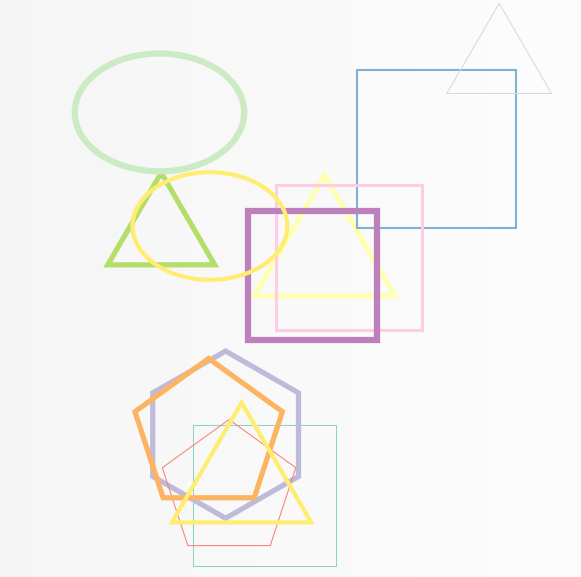[{"shape": "square", "thickness": 0.5, "radius": 0.61, "center": [0.455, 0.141]}, {"shape": "triangle", "thickness": 2.5, "radius": 0.7, "center": [0.558, 0.557]}, {"shape": "hexagon", "thickness": 2.5, "radius": 0.72, "center": [0.388, 0.246]}, {"shape": "pentagon", "thickness": 0.5, "radius": 0.6, "center": [0.394, 0.152]}, {"shape": "square", "thickness": 1, "radius": 0.68, "center": [0.751, 0.741]}, {"shape": "pentagon", "thickness": 2.5, "radius": 0.67, "center": [0.359, 0.245]}, {"shape": "triangle", "thickness": 2.5, "radius": 0.53, "center": [0.277, 0.594]}, {"shape": "square", "thickness": 1.5, "radius": 0.63, "center": [0.601, 0.553]}, {"shape": "triangle", "thickness": 0.5, "radius": 0.52, "center": [0.859, 0.889]}, {"shape": "square", "thickness": 3, "radius": 0.56, "center": [0.537, 0.523]}, {"shape": "oval", "thickness": 3, "radius": 0.73, "center": [0.274, 0.804]}, {"shape": "triangle", "thickness": 2, "radius": 0.69, "center": [0.416, 0.164]}, {"shape": "oval", "thickness": 2, "radius": 0.67, "center": [0.361, 0.608]}]